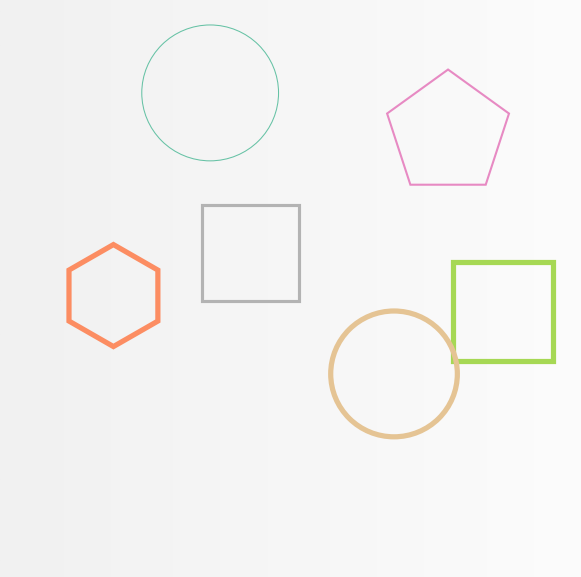[{"shape": "circle", "thickness": 0.5, "radius": 0.59, "center": [0.362, 0.838]}, {"shape": "hexagon", "thickness": 2.5, "radius": 0.44, "center": [0.195, 0.487]}, {"shape": "pentagon", "thickness": 1, "radius": 0.55, "center": [0.771, 0.768]}, {"shape": "square", "thickness": 2.5, "radius": 0.43, "center": [0.865, 0.459]}, {"shape": "circle", "thickness": 2.5, "radius": 0.54, "center": [0.678, 0.352]}, {"shape": "square", "thickness": 1.5, "radius": 0.42, "center": [0.431, 0.562]}]